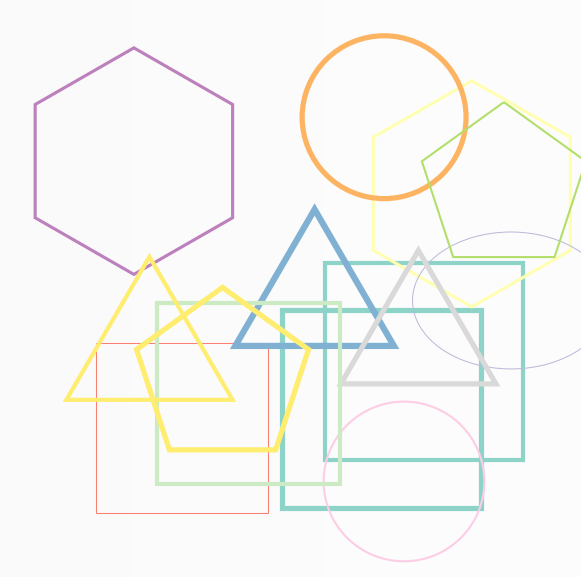[{"shape": "square", "thickness": 2, "radius": 0.85, "center": [0.73, 0.373]}, {"shape": "square", "thickness": 2.5, "radius": 0.86, "center": [0.656, 0.292]}, {"shape": "hexagon", "thickness": 1.5, "radius": 0.98, "center": [0.812, 0.664]}, {"shape": "oval", "thickness": 0.5, "radius": 0.85, "center": [0.879, 0.479]}, {"shape": "square", "thickness": 0.5, "radius": 0.74, "center": [0.314, 0.258]}, {"shape": "triangle", "thickness": 3, "radius": 0.79, "center": [0.541, 0.479]}, {"shape": "circle", "thickness": 2.5, "radius": 0.7, "center": [0.661, 0.796]}, {"shape": "pentagon", "thickness": 1, "radius": 0.74, "center": [0.867, 0.674]}, {"shape": "circle", "thickness": 1, "radius": 0.69, "center": [0.695, 0.165]}, {"shape": "triangle", "thickness": 2.5, "radius": 0.77, "center": [0.72, 0.411]}, {"shape": "hexagon", "thickness": 1.5, "radius": 0.98, "center": [0.23, 0.72]}, {"shape": "square", "thickness": 2, "radius": 0.79, "center": [0.428, 0.318]}, {"shape": "triangle", "thickness": 2, "radius": 0.83, "center": [0.257, 0.389]}, {"shape": "pentagon", "thickness": 2.5, "radius": 0.78, "center": [0.383, 0.346]}]